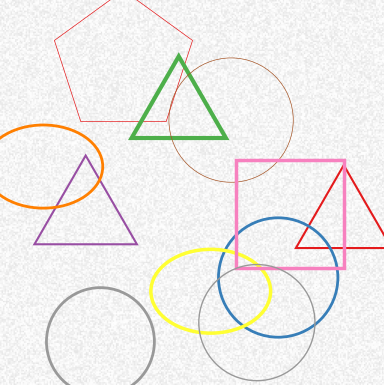[{"shape": "triangle", "thickness": 1.5, "radius": 0.72, "center": [0.893, 0.427]}, {"shape": "pentagon", "thickness": 0.5, "radius": 0.94, "center": [0.321, 0.837]}, {"shape": "circle", "thickness": 2, "radius": 0.78, "center": [0.723, 0.279]}, {"shape": "triangle", "thickness": 3, "radius": 0.71, "center": [0.464, 0.712]}, {"shape": "triangle", "thickness": 1.5, "radius": 0.77, "center": [0.223, 0.442]}, {"shape": "oval", "thickness": 2, "radius": 0.77, "center": [0.113, 0.567]}, {"shape": "oval", "thickness": 2.5, "radius": 0.78, "center": [0.547, 0.244]}, {"shape": "circle", "thickness": 0.5, "radius": 0.81, "center": [0.6, 0.688]}, {"shape": "square", "thickness": 2.5, "radius": 0.7, "center": [0.754, 0.444]}, {"shape": "circle", "thickness": 2, "radius": 0.7, "center": [0.261, 0.113]}, {"shape": "circle", "thickness": 1, "radius": 0.75, "center": [0.667, 0.162]}]